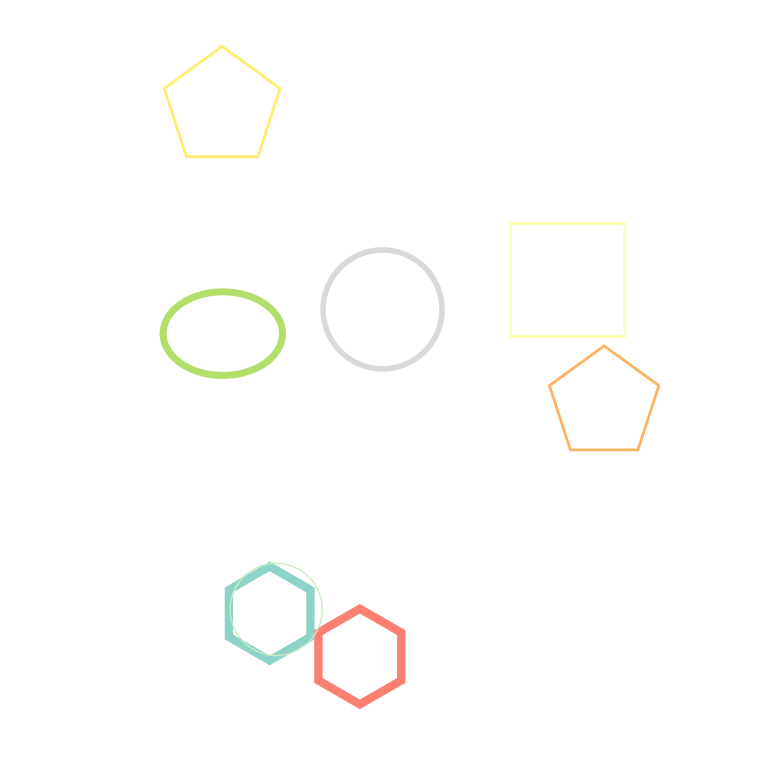[{"shape": "hexagon", "thickness": 3, "radius": 0.31, "center": [0.35, 0.203]}, {"shape": "square", "thickness": 1, "radius": 0.37, "center": [0.736, 0.637]}, {"shape": "hexagon", "thickness": 3, "radius": 0.31, "center": [0.467, 0.147]}, {"shape": "pentagon", "thickness": 1, "radius": 0.37, "center": [0.785, 0.476]}, {"shape": "oval", "thickness": 2.5, "radius": 0.39, "center": [0.289, 0.567]}, {"shape": "circle", "thickness": 2, "radius": 0.39, "center": [0.497, 0.598]}, {"shape": "circle", "thickness": 0.5, "radius": 0.3, "center": [0.359, 0.209]}, {"shape": "pentagon", "thickness": 1, "radius": 0.4, "center": [0.289, 0.861]}]